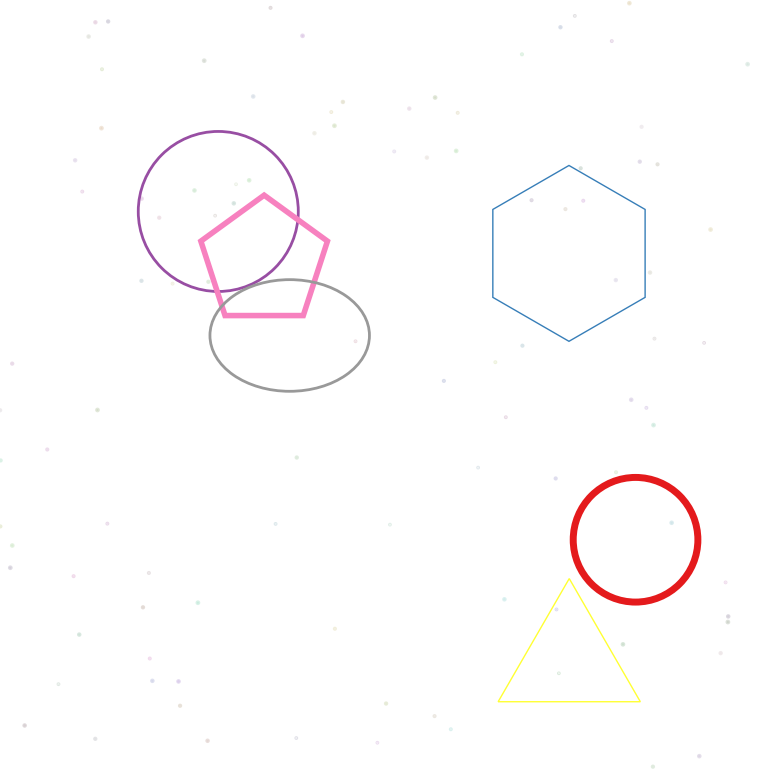[{"shape": "circle", "thickness": 2.5, "radius": 0.4, "center": [0.825, 0.299]}, {"shape": "hexagon", "thickness": 0.5, "radius": 0.57, "center": [0.739, 0.671]}, {"shape": "circle", "thickness": 1, "radius": 0.52, "center": [0.283, 0.725]}, {"shape": "triangle", "thickness": 0.5, "radius": 0.53, "center": [0.739, 0.142]}, {"shape": "pentagon", "thickness": 2, "radius": 0.43, "center": [0.343, 0.66]}, {"shape": "oval", "thickness": 1, "radius": 0.52, "center": [0.376, 0.564]}]